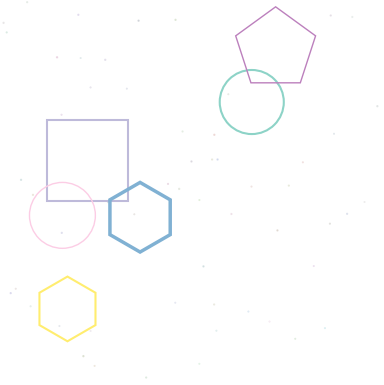[{"shape": "circle", "thickness": 1.5, "radius": 0.42, "center": [0.654, 0.735]}, {"shape": "square", "thickness": 1.5, "radius": 0.53, "center": [0.228, 0.584]}, {"shape": "hexagon", "thickness": 2.5, "radius": 0.45, "center": [0.364, 0.436]}, {"shape": "circle", "thickness": 1, "radius": 0.43, "center": [0.162, 0.441]}, {"shape": "pentagon", "thickness": 1, "radius": 0.55, "center": [0.716, 0.873]}, {"shape": "hexagon", "thickness": 1.5, "radius": 0.42, "center": [0.175, 0.198]}]